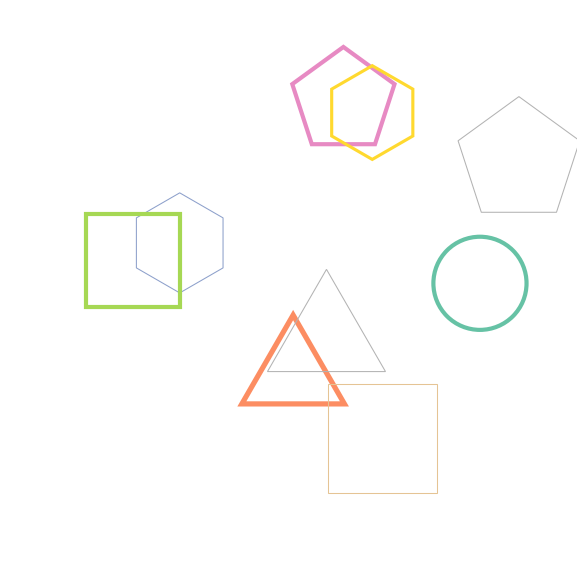[{"shape": "circle", "thickness": 2, "radius": 0.4, "center": [0.831, 0.509]}, {"shape": "triangle", "thickness": 2.5, "radius": 0.51, "center": [0.508, 0.351]}, {"shape": "hexagon", "thickness": 0.5, "radius": 0.43, "center": [0.311, 0.579]}, {"shape": "pentagon", "thickness": 2, "radius": 0.47, "center": [0.595, 0.825]}, {"shape": "square", "thickness": 2, "radius": 0.41, "center": [0.23, 0.548]}, {"shape": "hexagon", "thickness": 1.5, "radius": 0.41, "center": [0.645, 0.804]}, {"shape": "square", "thickness": 0.5, "radius": 0.47, "center": [0.663, 0.24]}, {"shape": "pentagon", "thickness": 0.5, "radius": 0.55, "center": [0.899, 0.721]}, {"shape": "triangle", "thickness": 0.5, "radius": 0.59, "center": [0.565, 0.415]}]